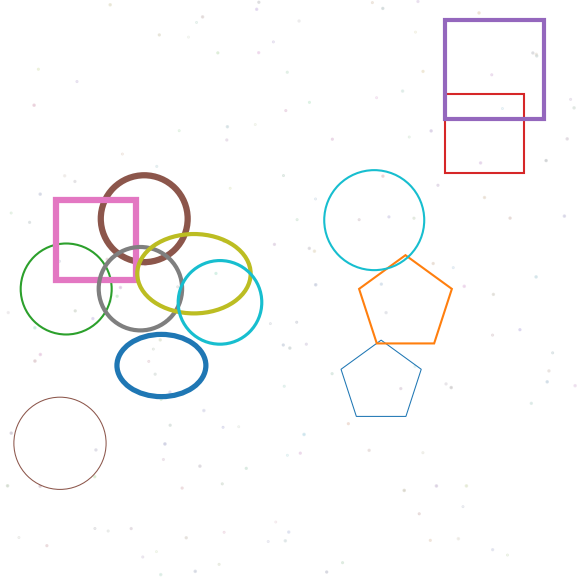[{"shape": "pentagon", "thickness": 0.5, "radius": 0.37, "center": [0.66, 0.337]}, {"shape": "oval", "thickness": 2.5, "radius": 0.38, "center": [0.28, 0.366]}, {"shape": "pentagon", "thickness": 1, "radius": 0.42, "center": [0.702, 0.473]}, {"shape": "circle", "thickness": 1, "radius": 0.39, "center": [0.115, 0.499]}, {"shape": "square", "thickness": 1, "radius": 0.34, "center": [0.839, 0.767]}, {"shape": "square", "thickness": 2, "radius": 0.43, "center": [0.856, 0.879]}, {"shape": "circle", "thickness": 3, "radius": 0.38, "center": [0.25, 0.62]}, {"shape": "circle", "thickness": 0.5, "radius": 0.4, "center": [0.104, 0.232]}, {"shape": "square", "thickness": 3, "radius": 0.34, "center": [0.167, 0.583]}, {"shape": "circle", "thickness": 2, "radius": 0.36, "center": [0.243, 0.499]}, {"shape": "oval", "thickness": 2, "radius": 0.49, "center": [0.336, 0.525]}, {"shape": "circle", "thickness": 1, "radius": 0.43, "center": [0.648, 0.618]}, {"shape": "circle", "thickness": 1.5, "radius": 0.36, "center": [0.381, 0.476]}]